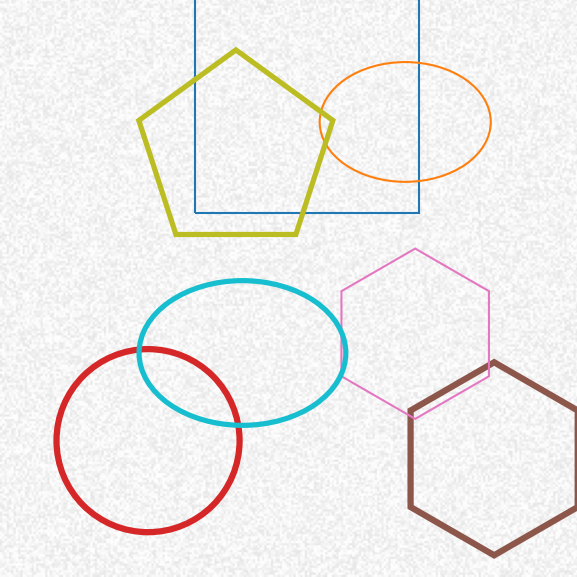[{"shape": "square", "thickness": 1, "radius": 0.97, "center": [0.531, 0.824]}, {"shape": "oval", "thickness": 1, "radius": 0.74, "center": [0.702, 0.788]}, {"shape": "circle", "thickness": 3, "radius": 0.79, "center": [0.256, 0.236]}, {"shape": "hexagon", "thickness": 3, "radius": 0.84, "center": [0.856, 0.205]}, {"shape": "hexagon", "thickness": 1, "radius": 0.74, "center": [0.719, 0.421]}, {"shape": "pentagon", "thickness": 2.5, "radius": 0.88, "center": [0.408, 0.736]}, {"shape": "oval", "thickness": 2.5, "radius": 0.89, "center": [0.42, 0.388]}]